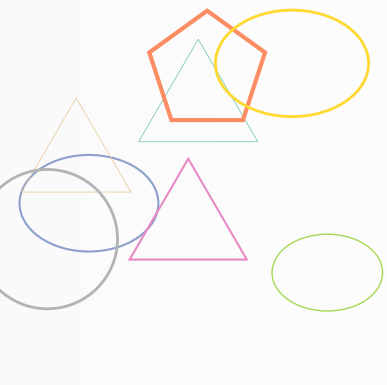[{"shape": "triangle", "thickness": 0.5, "radius": 0.89, "center": [0.512, 0.721]}, {"shape": "pentagon", "thickness": 3, "radius": 0.79, "center": [0.535, 0.815]}, {"shape": "oval", "thickness": 1.5, "radius": 0.9, "center": [0.23, 0.472]}, {"shape": "triangle", "thickness": 1.5, "radius": 0.87, "center": [0.486, 0.413]}, {"shape": "oval", "thickness": 1, "radius": 0.71, "center": [0.845, 0.292]}, {"shape": "oval", "thickness": 2, "radius": 0.99, "center": [0.754, 0.835]}, {"shape": "triangle", "thickness": 0.5, "radius": 0.82, "center": [0.197, 0.583]}, {"shape": "circle", "thickness": 2, "radius": 0.9, "center": [0.122, 0.379]}]